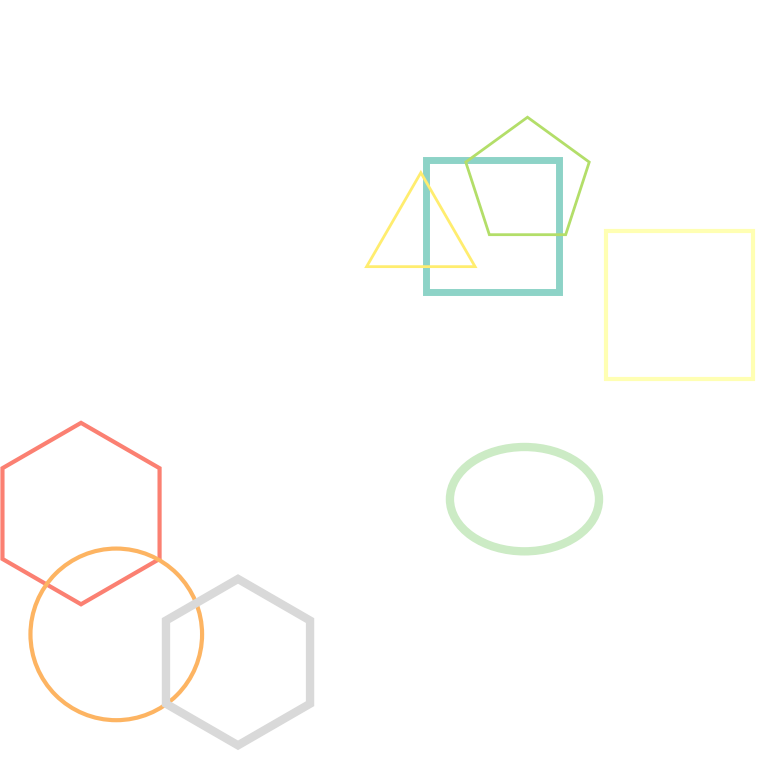[{"shape": "square", "thickness": 2.5, "radius": 0.43, "center": [0.639, 0.707]}, {"shape": "square", "thickness": 1.5, "radius": 0.48, "center": [0.883, 0.604]}, {"shape": "hexagon", "thickness": 1.5, "radius": 0.59, "center": [0.105, 0.333]}, {"shape": "circle", "thickness": 1.5, "radius": 0.56, "center": [0.151, 0.176]}, {"shape": "pentagon", "thickness": 1, "radius": 0.42, "center": [0.685, 0.763]}, {"shape": "hexagon", "thickness": 3, "radius": 0.54, "center": [0.309, 0.14]}, {"shape": "oval", "thickness": 3, "radius": 0.48, "center": [0.681, 0.352]}, {"shape": "triangle", "thickness": 1, "radius": 0.41, "center": [0.547, 0.694]}]